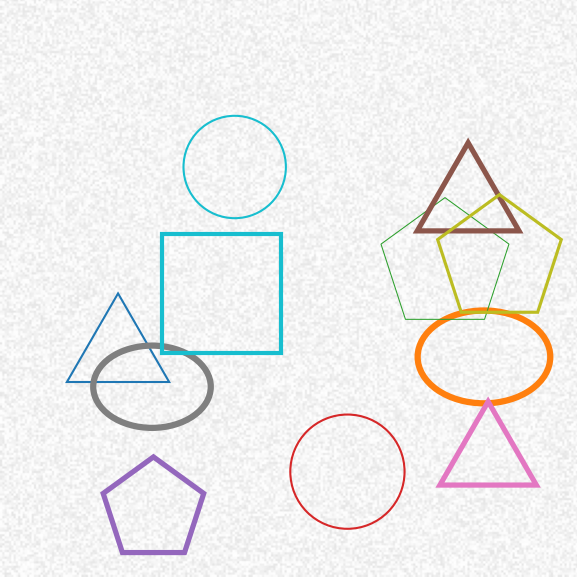[{"shape": "triangle", "thickness": 1, "radius": 0.51, "center": [0.204, 0.389]}, {"shape": "oval", "thickness": 3, "radius": 0.57, "center": [0.838, 0.381]}, {"shape": "pentagon", "thickness": 0.5, "radius": 0.58, "center": [0.771, 0.54]}, {"shape": "circle", "thickness": 1, "radius": 0.49, "center": [0.602, 0.182]}, {"shape": "pentagon", "thickness": 2.5, "radius": 0.46, "center": [0.266, 0.116]}, {"shape": "triangle", "thickness": 2.5, "radius": 0.51, "center": [0.811, 0.65]}, {"shape": "triangle", "thickness": 2.5, "radius": 0.48, "center": [0.845, 0.207]}, {"shape": "oval", "thickness": 3, "radius": 0.51, "center": [0.263, 0.329]}, {"shape": "pentagon", "thickness": 1.5, "radius": 0.56, "center": [0.865, 0.55]}, {"shape": "square", "thickness": 2, "radius": 0.51, "center": [0.384, 0.492]}, {"shape": "circle", "thickness": 1, "radius": 0.44, "center": [0.406, 0.71]}]